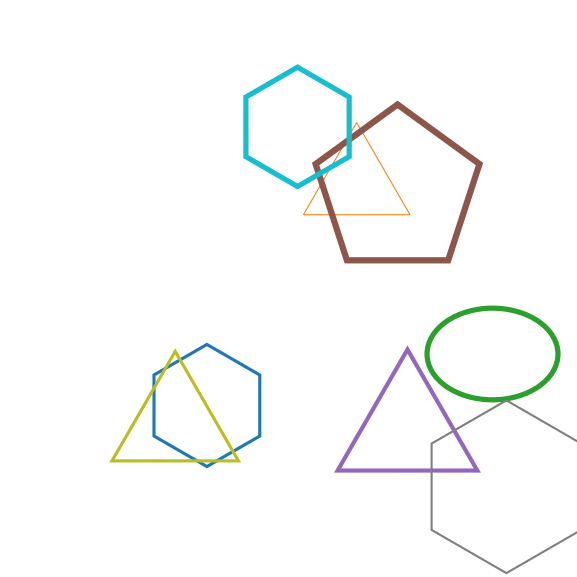[{"shape": "hexagon", "thickness": 1.5, "radius": 0.53, "center": [0.358, 0.297]}, {"shape": "triangle", "thickness": 0.5, "radius": 0.53, "center": [0.618, 0.681]}, {"shape": "oval", "thickness": 2.5, "radius": 0.57, "center": [0.853, 0.386]}, {"shape": "triangle", "thickness": 2, "radius": 0.7, "center": [0.706, 0.254]}, {"shape": "pentagon", "thickness": 3, "radius": 0.75, "center": [0.688, 0.669]}, {"shape": "hexagon", "thickness": 1, "radius": 0.75, "center": [0.877, 0.156]}, {"shape": "triangle", "thickness": 1.5, "radius": 0.63, "center": [0.303, 0.264]}, {"shape": "hexagon", "thickness": 2.5, "radius": 0.52, "center": [0.515, 0.779]}]